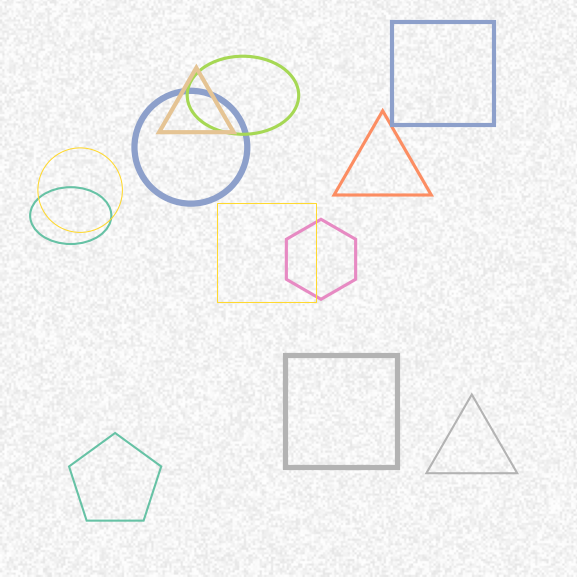[{"shape": "oval", "thickness": 1, "radius": 0.35, "center": [0.122, 0.626]}, {"shape": "pentagon", "thickness": 1, "radius": 0.42, "center": [0.199, 0.165]}, {"shape": "triangle", "thickness": 1.5, "radius": 0.49, "center": [0.663, 0.71]}, {"shape": "square", "thickness": 2, "radius": 0.44, "center": [0.767, 0.872]}, {"shape": "circle", "thickness": 3, "radius": 0.49, "center": [0.331, 0.744]}, {"shape": "hexagon", "thickness": 1.5, "radius": 0.35, "center": [0.556, 0.55]}, {"shape": "oval", "thickness": 1.5, "radius": 0.48, "center": [0.421, 0.834]}, {"shape": "circle", "thickness": 0.5, "radius": 0.37, "center": [0.139, 0.67]}, {"shape": "square", "thickness": 0.5, "radius": 0.43, "center": [0.462, 0.562]}, {"shape": "triangle", "thickness": 2, "radius": 0.37, "center": [0.34, 0.807]}, {"shape": "triangle", "thickness": 1, "radius": 0.45, "center": [0.817, 0.225]}, {"shape": "square", "thickness": 2.5, "radius": 0.48, "center": [0.591, 0.287]}]